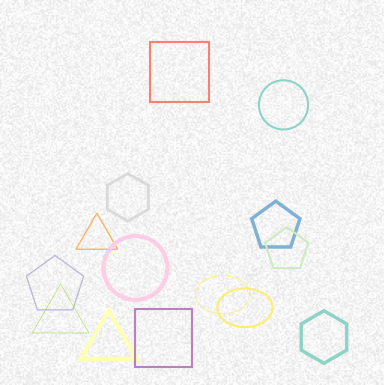[{"shape": "hexagon", "thickness": 2.5, "radius": 0.34, "center": [0.841, 0.125]}, {"shape": "circle", "thickness": 1.5, "radius": 0.32, "center": [0.736, 0.728]}, {"shape": "triangle", "thickness": 3, "radius": 0.42, "center": [0.282, 0.11]}, {"shape": "pentagon", "thickness": 1, "radius": 0.39, "center": [0.143, 0.258]}, {"shape": "square", "thickness": 1.5, "radius": 0.39, "center": [0.466, 0.813]}, {"shape": "pentagon", "thickness": 2.5, "radius": 0.33, "center": [0.716, 0.412]}, {"shape": "triangle", "thickness": 1, "radius": 0.31, "center": [0.252, 0.384]}, {"shape": "triangle", "thickness": 0.5, "radius": 0.42, "center": [0.157, 0.178]}, {"shape": "circle", "thickness": 3, "radius": 0.41, "center": [0.352, 0.304]}, {"shape": "hexagon", "thickness": 2, "radius": 0.31, "center": [0.332, 0.487]}, {"shape": "square", "thickness": 1.5, "radius": 0.37, "center": [0.425, 0.122]}, {"shape": "pentagon", "thickness": 1.5, "radius": 0.29, "center": [0.745, 0.351]}, {"shape": "oval", "thickness": 0.5, "radius": 0.35, "center": [0.578, 0.235]}, {"shape": "oval", "thickness": 1.5, "radius": 0.36, "center": [0.636, 0.201]}]